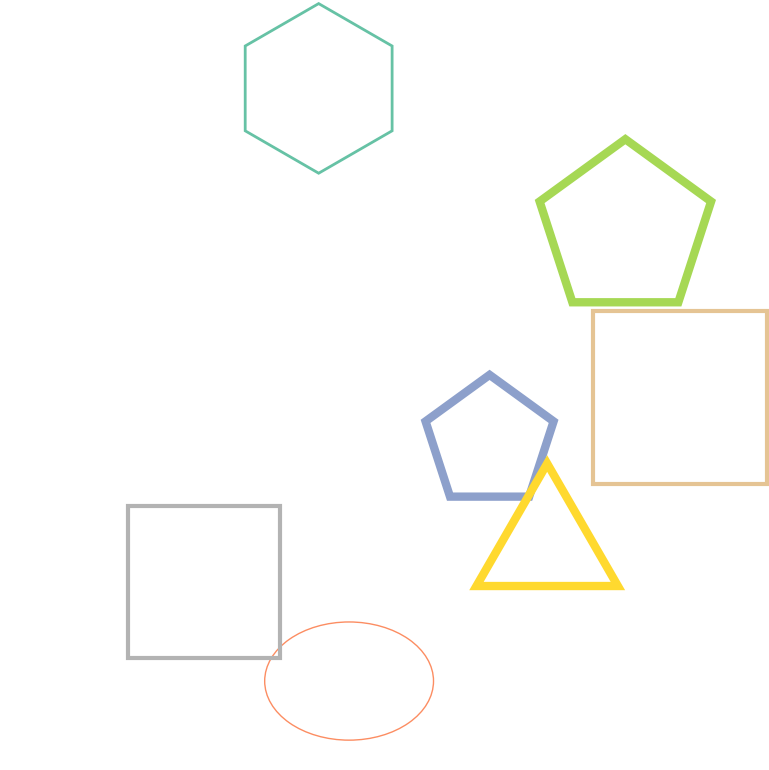[{"shape": "hexagon", "thickness": 1, "radius": 0.55, "center": [0.414, 0.885]}, {"shape": "oval", "thickness": 0.5, "radius": 0.55, "center": [0.453, 0.116]}, {"shape": "pentagon", "thickness": 3, "radius": 0.44, "center": [0.636, 0.426]}, {"shape": "pentagon", "thickness": 3, "radius": 0.59, "center": [0.812, 0.702]}, {"shape": "triangle", "thickness": 3, "radius": 0.53, "center": [0.711, 0.292]}, {"shape": "square", "thickness": 1.5, "radius": 0.56, "center": [0.883, 0.484]}, {"shape": "square", "thickness": 1.5, "radius": 0.49, "center": [0.265, 0.244]}]